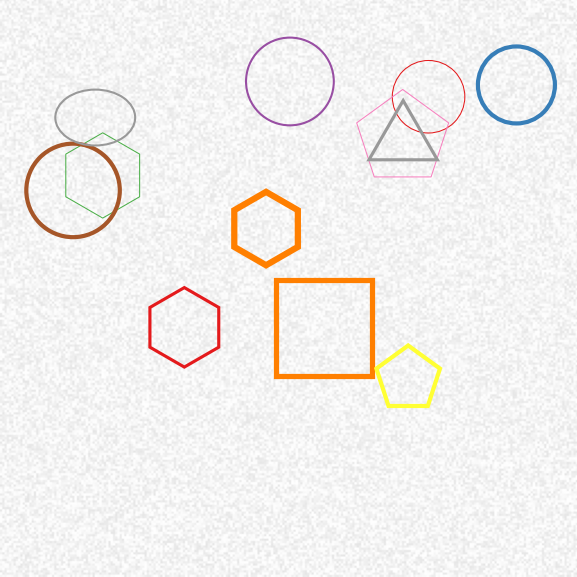[{"shape": "hexagon", "thickness": 1.5, "radius": 0.34, "center": [0.319, 0.432]}, {"shape": "circle", "thickness": 0.5, "radius": 0.31, "center": [0.742, 0.832]}, {"shape": "circle", "thickness": 2, "radius": 0.33, "center": [0.894, 0.852]}, {"shape": "hexagon", "thickness": 0.5, "radius": 0.37, "center": [0.178, 0.695]}, {"shape": "circle", "thickness": 1, "radius": 0.38, "center": [0.502, 0.858]}, {"shape": "hexagon", "thickness": 3, "radius": 0.32, "center": [0.461, 0.603]}, {"shape": "square", "thickness": 2.5, "radius": 0.42, "center": [0.561, 0.431]}, {"shape": "pentagon", "thickness": 2, "radius": 0.29, "center": [0.707, 0.343]}, {"shape": "circle", "thickness": 2, "radius": 0.4, "center": [0.126, 0.669]}, {"shape": "pentagon", "thickness": 0.5, "radius": 0.42, "center": [0.697, 0.761]}, {"shape": "oval", "thickness": 1, "radius": 0.35, "center": [0.165, 0.796]}, {"shape": "triangle", "thickness": 1.5, "radius": 0.34, "center": [0.698, 0.757]}]